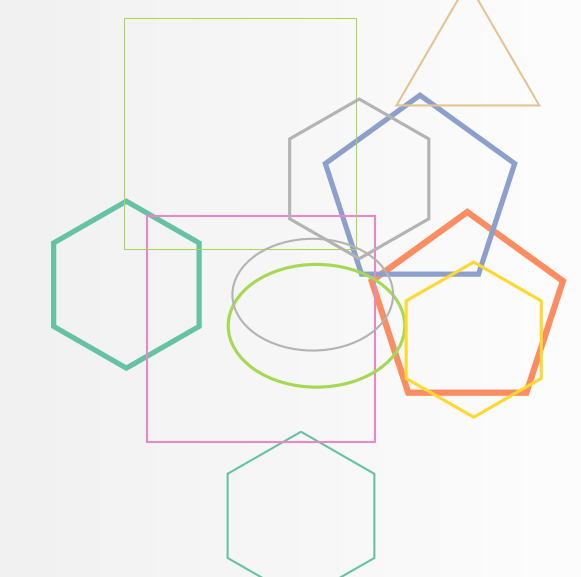[{"shape": "hexagon", "thickness": 2.5, "radius": 0.72, "center": [0.217, 0.506]}, {"shape": "hexagon", "thickness": 1, "radius": 0.73, "center": [0.518, 0.106]}, {"shape": "pentagon", "thickness": 3, "radius": 0.86, "center": [0.804, 0.459]}, {"shape": "pentagon", "thickness": 2.5, "radius": 0.86, "center": [0.723, 0.663]}, {"shape": "square", "thickness": 1, "radius": 0.98, "center": [0.449, 0.429]}, {"shape": "oval", "thickness": 1.5, "radius": 0.76, "center": [0.544, 0.435]}, {"shape": "square", "thickness": 0.5, "radius": 1.0, "center": [0.413, 0.768]}, {"shape": "hexagon", "thickness": 1.5, "radius": 0.67, "center": [0.815, 0.411]}, {"shape": "triangle", "thickness": 1, "radius": 0.71, "center": [0.805, 0.887]}, {"shape": "hexagon", "thickness": 1.5, "radius": 0.69, "center": [0.618, 0.689]}, {"shape": "oval", "thickness": 1, "radius": 0.69, "center": [0.538, 0.489]}]